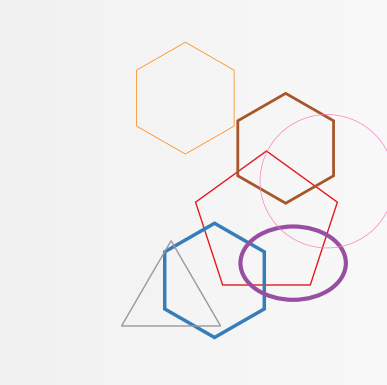[{"shape": "pentagon", "thickness": 1, "radius": 0.96, "center": [0.688, 0.415]}, {"shape": "hexagon", "thickness": 2.5, "radius": 0.74, "center": [0.554, 0.272]}, {"shape": "oval", "thickness": 3, "radius": 0.68, "center": [0.757, 0.317]}, {"shape": "hexagon", "thickness": 0.5, "radius": 0.73, "center": [0.478, 0.745]}, {"shape": "hexagon", "thickness": 2, "radius": 0.71, "center": [0.737, 0.615]}, {"shape": "circle", "thickness": 0.5, "radius": 0.87, "center": [0.844, 0.529]}, {"shape": "triangle", "thickness": 1, "radius": 0.74, "center": [0.441, 0.227]}]